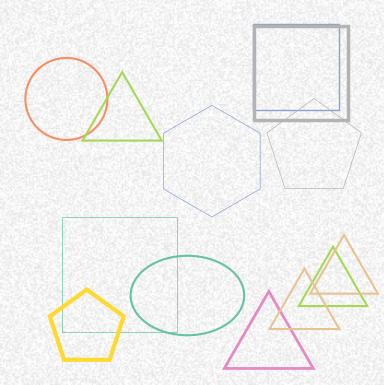[{"shape": "square", "thickness": 0.5, "radius": 0.75, "center": [0.311, 0.288]}, {"shape": "oval", "thickness": 1.5, "radius": 0.74, "center": [0.487, 0.232]}, {"shape": "circle", "thickness": 1.5, "radius": 0.53, "center": [0.172, 0.743]}, {"shape": "square", "thickness": 1, "radius": 0.56, "center": [0.768, 0.826]}, {"shape": "hexagon", "thickness": 0.5, "radius": 0.72, "center": [0.55, 0.582]}, {"shape": "triangle", "thickness": 2, "radius": 0.67, "center": [0.698, 0.11]}, {"shape": "triangle", "thickness": 1.5, "radius": 0.51, "center": [0.865, 0.256]}, {"shape": "triangle", "thickness": 1.5, "radius": 0.59, "center": [0.317, 0.694]}, {"shape": "pentagon", "thickness": 3, "radius": 0.5, "center": [0.225, 0.147]}, {"shape": "triangle", "thickness": 1.5, "radius": 0.51, "center": [0.894, 0.288]}, {"shape": "triangle", "thickness": 1.5, "radius": 0.52, "center": [0.791, 0.198]}, {"shape": "square", "thickness": 2.5, "radius": 0.61, "center": [0.782, 0.81]}, {"shape": "pentagon", "thickness": 0.5, "radius": 0.65, "center": [0.816, 0.615]}]